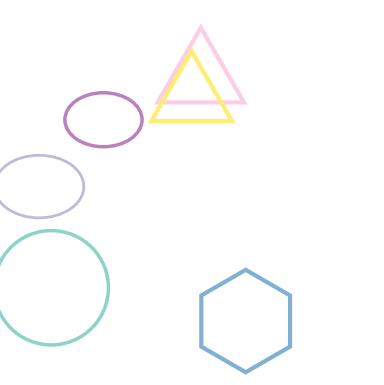[{"shape": "circle", "thickness": 2.5, "radius": 0.74, "center": [0.133, 0.253]}, {"shape": "oval", "thickness": 2, "radius": 0.58, "center": [0.102, 0.515]}, {"shape": "hexagon", "thickness": 3, "radius": 0.67, "center": [0.638, 0.166]}, {"shape": "triangle", "thickness": 3, "radius": 0.65, "center": [0.522, 0.799]}, {"shape": "oval", "thickness": 2.5, "radius": 0.5, "center": [0.269, 0.689]}, {"shape": "triangle", "thickness": 3, "radius": 0.6, "center": [0.498, 0.746]}]